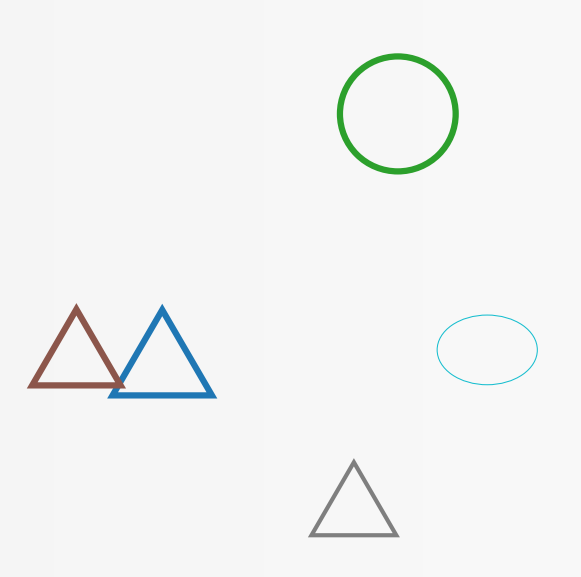[{"shape": "triangle", "thickness": 3, "radius": 0.49, "center": [0.279, 0.364]}, {"shape": "circle", "thickness": 3, "radius": 0.5, "center": [0.684, 0.802]}, {"shape": "triangle", "thickness": 3, "radius": 0.44, "center": [0.131, 0.376]}, {"shape": "triangle", "thickness": 2, "radius": 0.42, "center": [0.609, 0.114]}, {"shape": "oval", "thickness": 0.5, "radius": 0.43, "center": [0.838, 0.393]}]